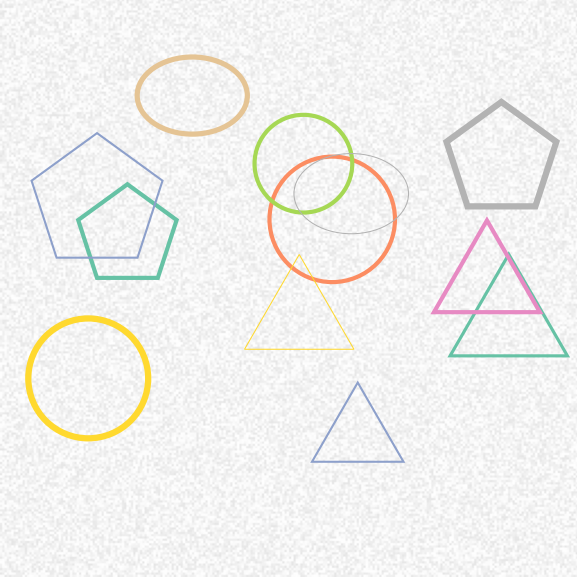[{"shape": "pentagon", "thickness": 2, "radius": 0.45, "center": [0.221, 0.59]}, {"shape": "triangle", "thickness": 1.5, "radius": 0.59, "center": [0.881, 0.442]}, {"shape": "circle", "thickness": 2, "radius": 0.54, "center": [0.575, 0.619]}, {"shape": "pentagon", "thickness": 1, "radius": 0.6, "center": [0.168, 0.649]}, {"shape": "triangle", "thickness": 1, "radius": 0.46, "center": [0.619, 0.245]}, {"shape": "triangle", "thickness": 2, "radius": 0.53, "center": [0.843, 0.512]}, {"shape": "circle", "thickness": 2, "radius": 0.42, "center": [0.525, 0.716]}, {"shape": "triangle", "thickness": 0.5, "radius": 0.55, "center": [0.518, 0.449]}, {"shape": "circle", "thickness": 3, "radius": 0.52, "center": [0.153, 0.344]}, {"shape": "oval", "thickness": 2.5, "radius": 0.48, "center": [0.333, 0.834]}, {"shape": "oval", "thickness": 0.5, "radius": 0.5, "center": [0.608, 0.664]}, {"shape": "pentagon", "thickness": 3, "radius": 0.5, "center": [0.868, 0.723]}]